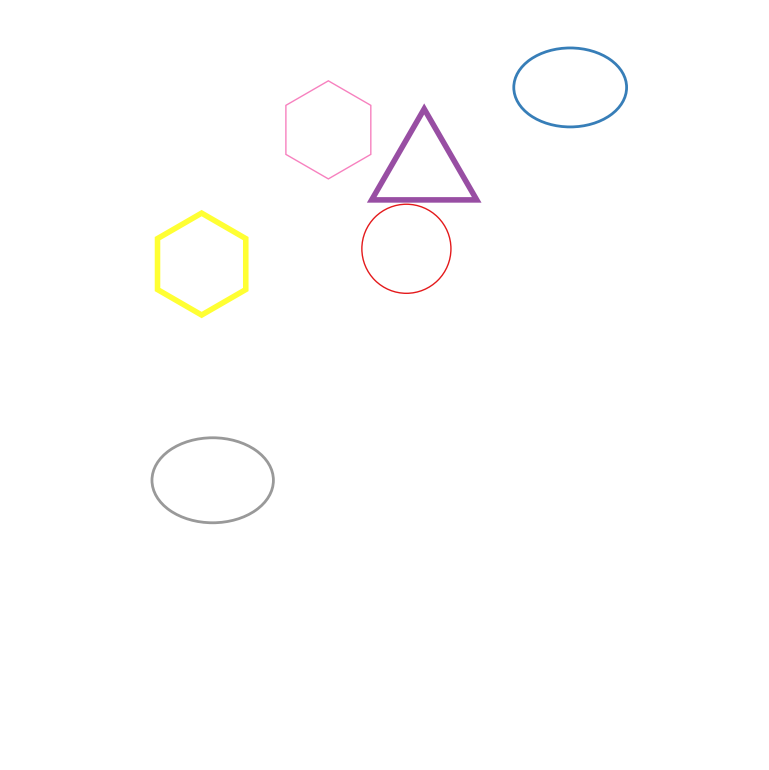[{"shape": "circle", "thickness": 0.5, "radius": 0.29, "center": [0.528, 0.677]}, {"shape": "oval", "thickness": 1, "radius": 0.37, "center": [0.741, 0.886]}, {"shape": "triangle", "thickness": 2, "radius": 0.39, "center": [0.551, 0.78]}, {"shape": "hexagon", "thickness": 2, "radius": 0.33, "center": [0.262, 0.657]}, {"shape": "hexagon", "thickness": 0.5, "radius": 0.32, "center": [0.426, 0.831]}, {"shape": "oval", "thickness": 1, "radius": 0.39, "center": [0.276, 0.376]}]